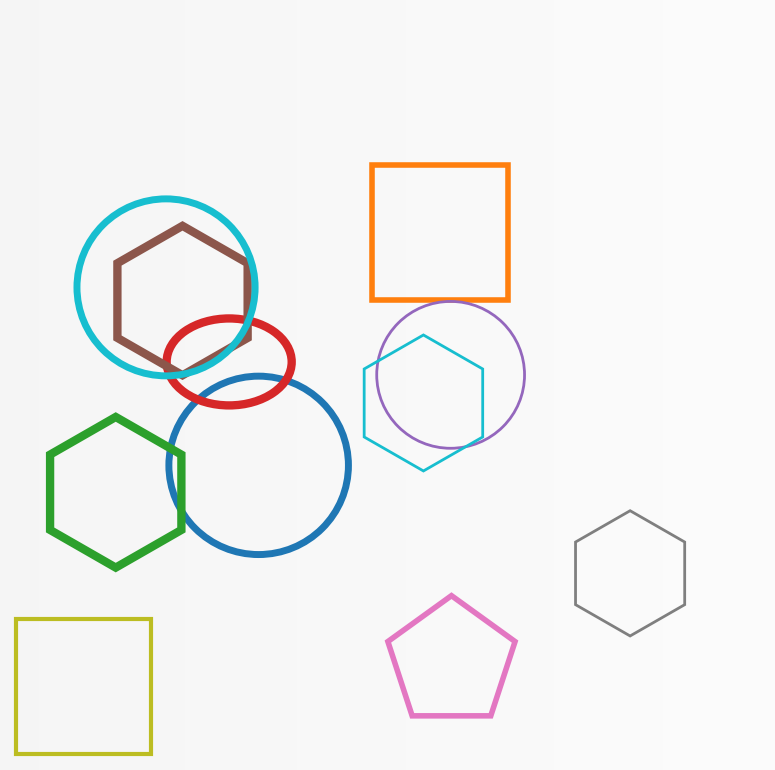[{"shape": "circle", "thickness": 2.5, "radius": 0.58, "center": [0.334, 0.396]}, {"shape": "square", "thickness": 2, "radius": 0.44, "center": [0.568, 0.698]}, {"shape": "hexagon", "thickness": 3, "radius": 0.49, "center": [0.149, 0.361]}, {"shape": "oval", "thickness": 3, "radius": 0.4, "center": [0.296, 0.53]}, {"shape": "circle", "thickness": 1, "radius": 0.48, "center": [0.581, 0.513]}, {"shape": "hexagon", "thickness": 3, "radius": 0.49, "center": [0.236, 0.61]}, {"shape": "pentagon", "thickness": 2, "radius": 0.43, "center": [0.583, 0.14]}, {"shape": "hexagon", "thickness": 1, "radius": 0.41, "center": [0.813, 0.255]}, {"shape": "square", "thickness": 1.5, "radius": 0.44, "center": [0.108, 0.108]}, {"shape": "circle", "thickness": 2.5, "radius": 0.57, "center": [0.214, 0.627]}, {"shape": "hexagon", "thickness": 1, "radius": 0.44, "center": [0.546, 0.477]}]